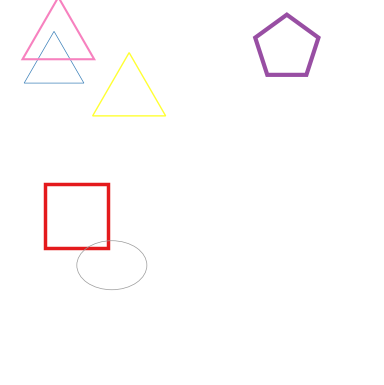[{"shape": "square", "thickness": 2.5, "radius": 0.41, "center": [0.2, 0.439]}, {"shape": "triangle", "thickness": 0.5, "radius": 0.45, "center": [0.14, 0.829]}, {"shape": "pentagon", "thickness": 3, "radius": 0.43, "center": [0.745, 0.875]}, {"shape": "triangle", "thickness": 1, "radius": 0.55, "center": [0.335, 0.754]}, {"shape": "triangle", "thickness": 1.5, "radius": 0.54, "center": [0.152, 0.9]}, {"shape": "oval", "thickness": 0.5, "radius": 0.45, "center": [0.291, 0.311]}]